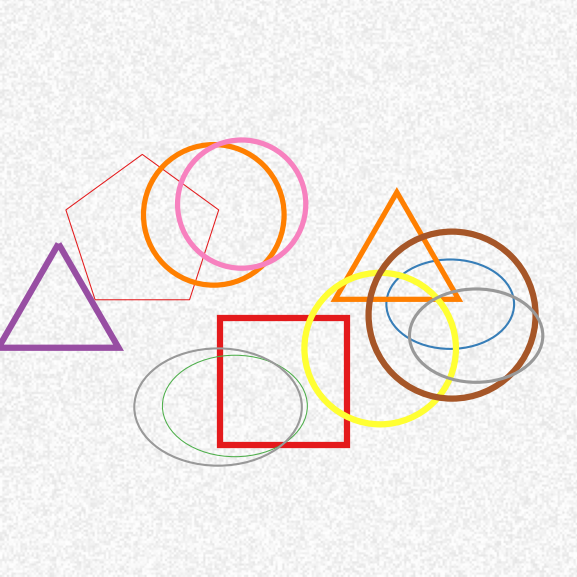[{"shape": "pentagon", "thickness": 0.5, "radius": 0.7, "center": [0.246, 0.593]}, {"shape": "square", "thickness": 3, "radius": 0.55, "center": [0.491, 0.339]}, {"shape": "oval", "thickness": 1, "radius": 0.55, "center": [0.78, 0.472]}, {"shape": "oval", "thickness": 0.5, "radius": 0.63, "center": [0.407, 0.296]}, {"shape": "triangle", "thickness": 3, "radius": 0.6, "center": [0.101, 0.457]}, {"shape": "triangle", "thickness": 2.5, "radius": 0.62, "center": [0.687, 0.543]}, {"shape": "circle", "thickness": 2.5, "radius": 0.61, "center": [0.37, 0.627]}, {"shape": "circle", "thickness": 3, "radius": 0.66, "center": [0.658, 0.396]}, {"shape": "circle", "thickness": 3, "radius": 0.72, "center": [0.783, 0.453]}, {"shape": "circle", "thickness": 2.5, "radius": 0.56, "center": [0.418, 0.646]}, {"shape": "oval", "thickness": 1.5, "radius": 0.58, "center": [0.824, 0.418]}, {"shape": "oval", "thickness": 1, "radius": 0.73, "center": [0.378, 0.294]}]